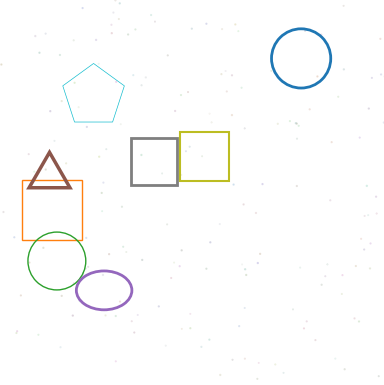[{"shape": "circle", "thickness": 2, "radius": 0.38, "center": [0.782, 0.848]}, {"shape": "square", "thickness": 1, "radius": 0.39, "center": [0.136, 0.454]}, {"shape": "circle", "thickness": 1, "radius": 0.38, "center": [0.148, 0.322]}, {"shape": "oval", "thickness": 2, "radius": 0.36, "center": [0.27, 0.246]}, {"shape": "triangle", "thickness": 2.5, "radius": 0.31, "center": [0.129, 0.543]}, {"shape": "square", "thickness": 2, "radius": 0.3, "center": [0.4, 0.58]}, {"shape": "square", "thickness": 1.5, "radius": 0.32, "center": [0.53, 0.594]}, {"shape": "pentagon", "thickness": 0.5, "radius": 0.42, "center": [0.243, 0.751]}]